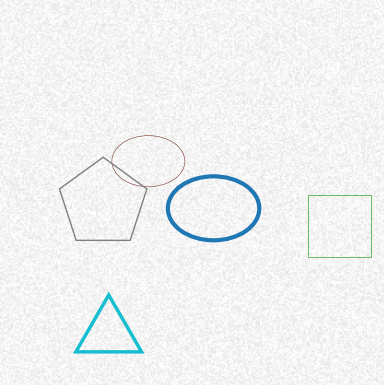[{"shape": "oval", "thickness": 3, "radius": 0.59, "center": [0.555, 0.459]}, {"shape": "square", "thickness": 0.5, "radius": 0.41, "center": [0.882, 0.413]}, {"shape": "oval", "thickness": 0.5, "radius": 0.47, "center": [0.385, 0.581]}, {"shape": "pentagon", "thickness": 1, "radius": 0.6, "center": [0.268, 0.472]}, {"shape": "triangle", "thickness": 2.5, "radius": 0.49, "center": [0.282, 0.135]}]